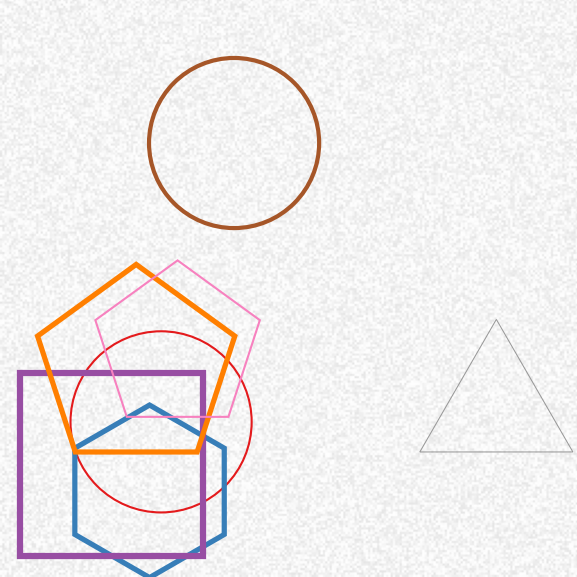[{"shape": "circle", "thickness": 1, "radius": 0.78, "center": [0.279, 0.269]}, {"shape": "hexagon", "thickness": 2.5, "radius": 0.75, "center": [0.259, 0.148]}, {"shape": "square", "thickness": 3, "radius": 0.79, "center": [0.193, 0.195]}, {"shape": "pentagon", "thickness": 2.5, "radius": 0.9, "center": [0.236, 0.362]}, {"shape": "circle", "thickness": 2, "radius": 0.74, "center": [0.405, 0.751]}, {"shape": "pentagon", "thickness": 1, "radius": 0.75, "center": [0.308, 0.398]}, {"shape": "triangle", "thickness": 0.5, "radius": 0.77, "center": [0.859, 0.293]}]